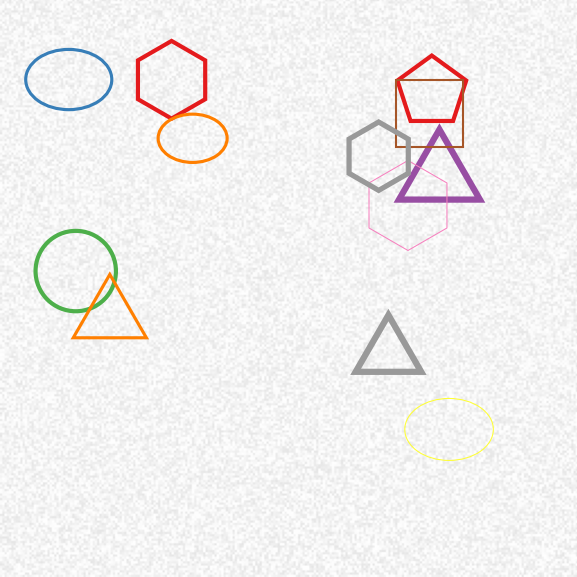[{"shape": "pentagon", "thickness": 2, "radius": 0.31, "center": [0.748, 0.84]}, {"shape": "hexagon", "thickness": 2, "radius": 0.34, "center": [0.297, 0.861]}, {"shape": "oval", "thickness": 1.5, "radius": 0.37, "center": [0.119, 0.861]}, {"shape": "circle", "thickness": 2, "radius": 0.35, "center": [0.131, 0.53]}, {"shape": "triangle", "thickness": 3, "radius": 0.4, "center": [0.761, 0.694]}, {"shape": "oval", "thickness": 1.5, "radius": 0.3, "center": [0.334, 0.76]}, {"shape": "triangle", "thickness": 1.5, "radius": 0.37, "center": [0.19, 0.451]}, {"shape": "oval", "thickness": 0.5, "radius": 0.38, "center": [0.778, 0.256]}, {"shape": "square", "thickness": 1, "radius": 0.29, "center": [0.744, 0.802]}, {"shape": "hexagon", "thickness": 0.5, "radius": 0.39, "center": [0.706, 0.643]}, {"shape": "hexagon", "thickness": 2.5, "radius": 0.3, "center": [0.656, 0.729]}, {"shape": "triangle", "thickness": 3, "radius": 0.33, "center": [0.673, 0.388]}]